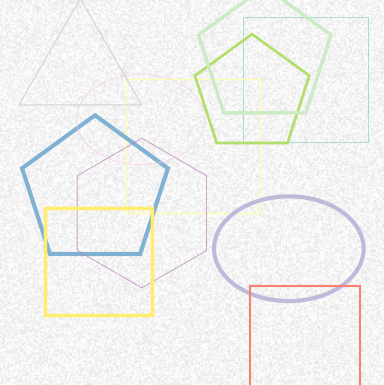[{"shape": "square", "thickness": 0.5, "radius": 0.81, "center": [0.794, 0.794]}, {"shape": "square", "thickness": 1, "radius": 0.87, "center": [0.501, 0.62]}, {"shape": "oval", "thickness": 3, "radius": 0.97, "center": [0.75, 0.354]}, {"shape": "square", "thickness": 1.5, "radius": 0.71, "center": [0.793, 0.114]}, {"shape": "pentagon", "thickness": 3, "radius": 1.0, "center": [0.247, 0.501]}, {"shape": "pentagon", "thickness": 2, "radius": 0.78, "center": [0.655, 0.755]}, {"shape": "oval", "thickness": 0.5, "radius": 0.84, "center": [0.366, 0.69]}, {"shape": "triangle", "thickness": 1, "radius": 0.92, "center": [0.208, 0.82]}, {"shape": "hexagon", "thickness": 0.5, "radius": 0.97, "center": [0.369, 0.447]}, {"shape": "pentagon", "thickness": 2.5, "radius": 0.91, "center": [0.688, 0.853]}, {"shape": "square", "thickness": 2.5, "radius": 0.69, "center": [0.255, 0.321]}]